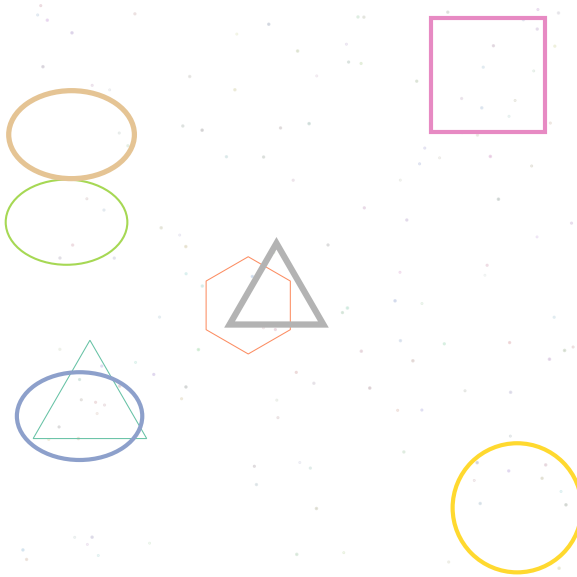[{"shape": "triangle", "thickness": 0.5, "radius": 0.57, "center": [0.156, 0.296]}, {"shape": "hexagon", "thickness": 0.5, "radius": 0.42, "center": [0.43, 0.47]}, {"shape": "oval", "thickness": 2, "radius": 0.54, "center": [0.138, 0.279]}, {"shape": "square", "thickness": 2, "radius": 0.5, "center": [0.845, 0.869]}, {"shape": "oval", "thickness": 1, "radius": 0.53, "center": [0.115, 0.614]}, {"shape": "circle", "thickness": 2, "radius": 0.56, "center": [0.896, 0.12]}, {"shape": "oval", "thickness": 2.5, "radius": 0.54, "center": [0.124, 0.766]}, {"shape": "triangle", "thickness": 3, "radius": 0.47, "center": [0.479, 0.484]}]